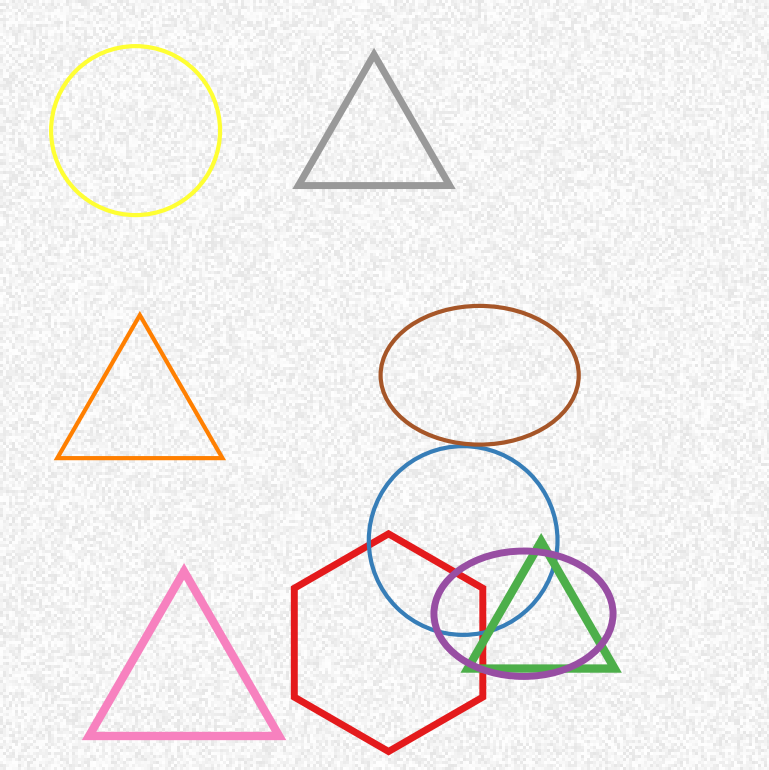[{"shape": "hexagon", "thickness": 2.5, "radius": 0.71, "center": [0.505, 0.165]}, {"shape": "circle", "thickness": 1.5, "radius": 0.61, "center": [0.601, 0.298]}, {"shape": "triangle", "thickness": 3, "radius": 0.55, "center": [0.703, 0.187]}, {"shape": "oval", "thickness": 2.5, "radius": 0.58, "center": [0.68, 0.203]}, {"shape": "triangle", "thickness": 1.5, "radius": 0.62, "center": [0.182, 0.467]}, {"shape": "circle", "thickness": 1.5, "radius": 0.55, "center": [0.176, 0.83]}, {"shape": "oval", "thickness": 1.5, "radius": 0.64, "center": [0.623, 0.513]}, {"shape": "triangle", "thickness": 3, "radius": 0.71, "center": [0.239, 0.115]}, {"shape": "triangle", "thickness": 2.5, "radius": 0.57, "center": [0.486, 0.816]}]